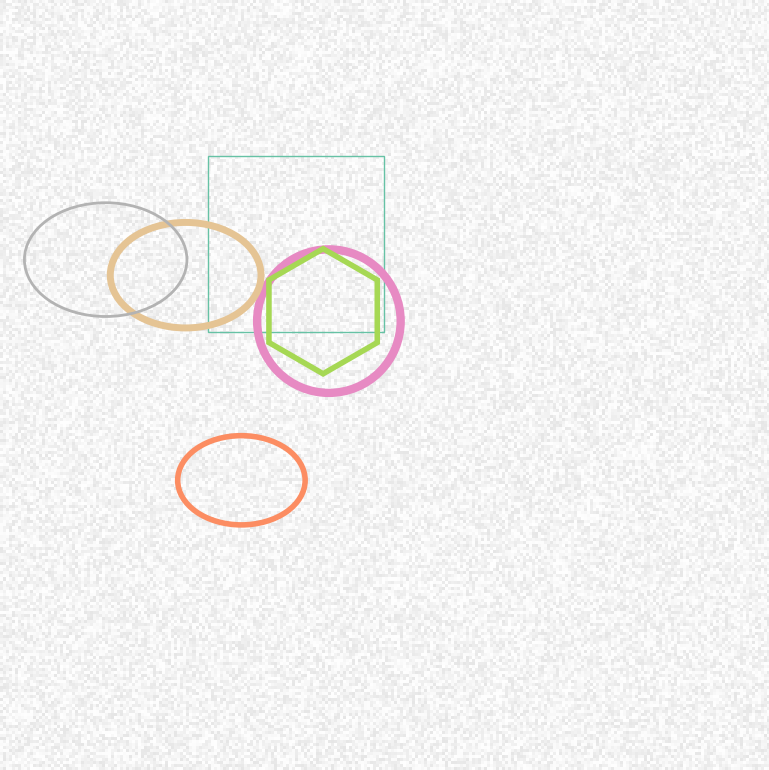[{"shape": "square", "thickness": 0.5, "radius": 0.57, "center": [0.385, 0.683]}, {"shape": "oval", "thickness": 2, "radius": 0.41, "center": [0.314, 0.376]}, {"shape": "circle", "thickness": 3, "radius": 0.47, "center": [0.427, 0.583]}, {"shape": "hexagon", "thickness": 2, "radius": 0.41, "center": [0.42, 0.596]}, {"shape": "oval", "thickness": 2.5, "radius": 0.49, "center": [0.241, 0.643]}, {"shape": "oval", "thickness": 1, "radius": 0.53, "center": [0.137, 0.663]}]